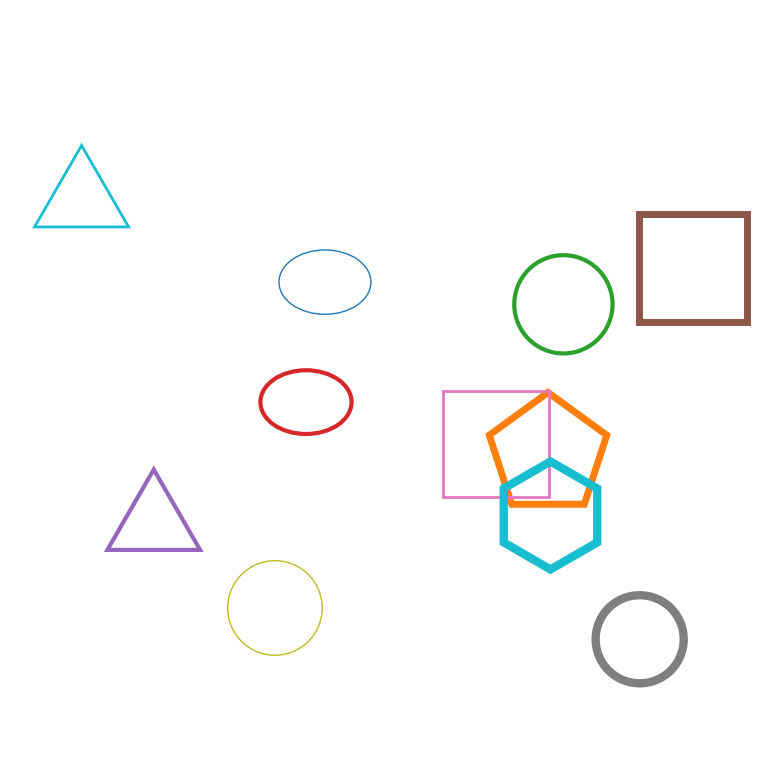[{"shape": "oval", "thickness": 0.5, "radius": 0.3, "center": [0.422, 0.634]}, {"shape": "pentagon", "thickness": 2.5, "radius": 0.4, "center": [0.712, 0.41]}, {"shape": "circle", "thickness": 1.5, "radius": 0.32, "center": [0.732, 0.605]}, {"shape": "oval", "thickness": 1.5, "radius": 0.3, "center": [0.397, 0.478]}, {"shape": "triangle", "thickness": 1.5, "radius": 0.35, "center": [0.2, 0.321]}, {"shape": "square", "thickness": 2.5, "radius": 0.35, "center": [0.9, 0.652]}, {"shape": "square", "thickness": 1, "radius": 0.34, "center": [0.645, 0.423]}, {"shape": "circle", "thickness": 3, "radius": 0.29, "center": [0.831, 0.17]}, {"shape": "circle", "thickness": 0.5, "radius": 0.31, "center": [0.357, 0.21]}, {"shape": "triangle", "thickness": 1, "radius": 0.35, "center": [0.106, 0.741]}, {"shape": "hexagon", "thickness": 3, "radius": 0.35, "center": [0.715, 0.331]}]